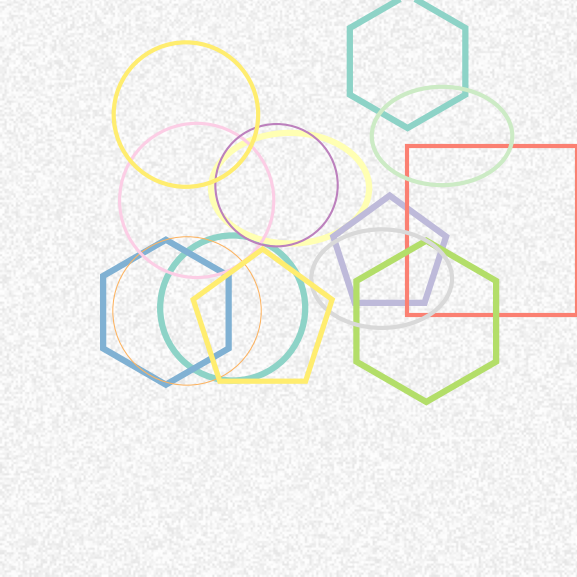[{"shape": "hexagon", "thickness": 3, "radius": 0.58, "center": [0.706, 0.893]}, {"shape": "circle", "thickness": 3, "radius": 0.63, "center": [0.403, 0.466]}, {"shape": "oval", "thickness": 3, "radius": 0.68, "center": [0.502, 0.673]}, {"shape": "pentagon", "thickness": 3, "radius": 0.51, "center": [0.675, 0.558]}, {"shape": "square", "thickness": 2, "radius": 0.73, "center": [0.852, 0.6]}, {"shape": "hexagon", "thickness": 3, "radius": 0.63, "center": [0.287, 0.459]}, {"shape": "circle", "thickness": 0.5, "radius": 0.64, "center": [0.324, 0.461]}, {"shape": "hexagon", "thickness": 3, "radius": 0.7, "center": [0.738, 0.443]}, {"shape": "circle", "thickness": 1.5, "radius": 0.67, "center": [0.341, 0.652]}, {"shape": "oval", "thickness": 2, "radius": 0.61, "center": [0.661, 0.517]}, {"shape": "circle", "thickness": 1, "radius": 0.53, "center": [0.479, 0.678]}, {"shape": "oval", "thickness": 2, "radius": 0.61, "center": [0.765, 0.764]}, {"shape": "pentagon", "thickness": 2.5, "radius": 0.63, "center": [0.455, 0.441]}, {"shape": "circle", "thickness": 2, "radius": 0.63, "center": [0.322, 0.801]}]